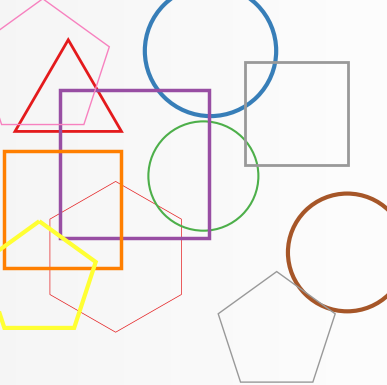[{"shape": "hexagon", "thickness": 0.5, "radius": 0.98, "center": [0.298, 0.333]}, {"shape": "triangle", "thickness": 2, "radius": 0.79, "center": [0.176, 0.738]}, {"shape": "circle", "thickness": 3, "radius": 0.85, "center": [0.543, 0.868]}, {"shape": "circle", "thickness": 1.5, "radius": 0.71, "center": [0.525, 0.543]}, {"shape": "square", "thickness": 2.5, "radius": 0.96, "center": [0.347, 0.574]}, {"shape": "square", "thickness": 2.5, "radius": 0.75, "center": [0.161, 0.456]}, {"shape": "pentagon", "thickness": 3, "radius": 0.77, "center": [0.101, 0.272]}, {"shape": "circle", "thickness": 3, "radius": 0.76, "center": [0.896, 0.344]}, {"shape": "pentagon", "thickness": 1, "radius": 0.9, "center": [0.11, 0.823]}, {"shape": "pentagon", "thickness": 1, "radius": 0.79, "center": [0.714, 0.136]}, {"shape": "square", "thickness": 2, "radius": 0.67, "center": [0.765, 0.705]}]